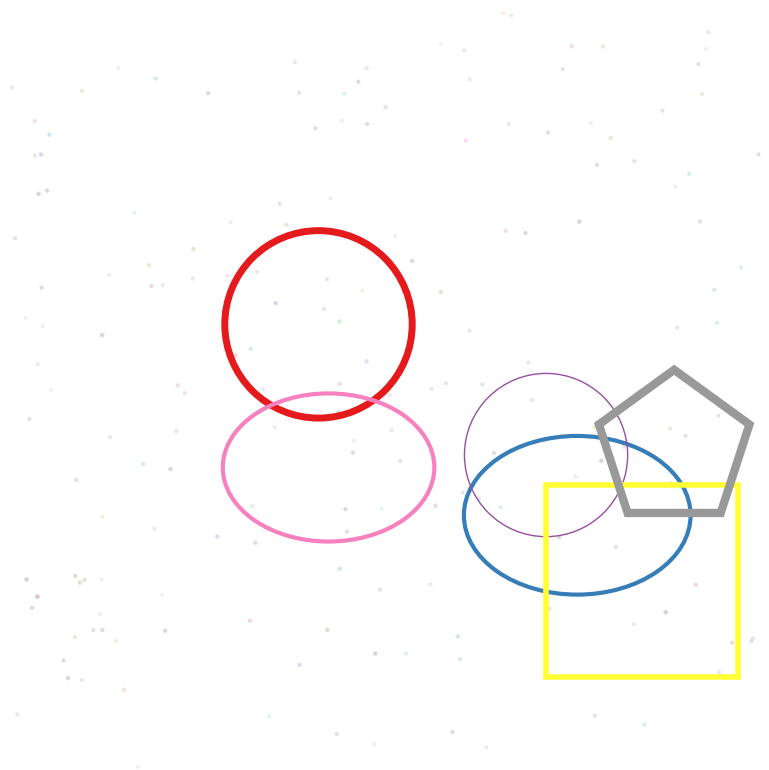[{"shape": "circle", "thickness": 2.5, "radius": 0.61, "center": [0.414, 0.579]}, {"shape": "oval", "thickness": 1.5, "radius": 0.74, "center": [0.75, 0.331]}, {"shape": "circle", "thickness": 0.5, "radius": 0.53, "center": [0.709, 0.409]}, {"shape": "square", "thickness": 2, "radius": 0.62, "center": [0.834, 0.245]}, {"shape": "oval", "thickness": 1.5, "radius": 0.69, "center": [0.427, 0.393]}, {"shape": "pentagon", "thickness": 3, "radius": 0.51, "center": [0.876, 0.417]}]